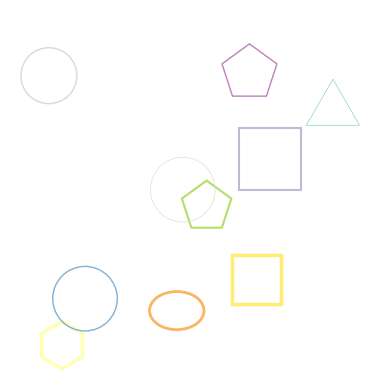[{"shape": "triangle", "thickness": 0.5, "radius": 0.4, "center": [0.865, 0.714]}, {"shape": "hexagon", "thickness": 2.5, "radius": 0.31, "center": [0.161, 0.104]}, {"shape": "square", "thickness": 1.5, "radius": 0.4, "center": [0.7, 0.587]}, {"shape": "circle", "thickness": 1, "radius": 0.42, "center": [0.221, 0.224]}, {"shape": "oval", "thickness": 2, "radius": 0.35, "center": [0.459, 0.193]}, {"shape": "pentagon", "thickness": 1.5, "radius": 0.34, "center": [0.537, 0.463]}, {"shape": "circle", "thickness": 1, "radius": 0.36, "center": [0.127, 0.803]}, {"shape": "pentagon", "thickness": 1, "radius": 0.37, "center": [0.648, 0.811]}, {"shape": "circle", "thickness": 0.5, "radius": 0.42, "center": [0.475, 0.507]}, {"shape": "square", "thickness": 2.5, "radius": 0.32, "center": [0.667, 0.275]}]